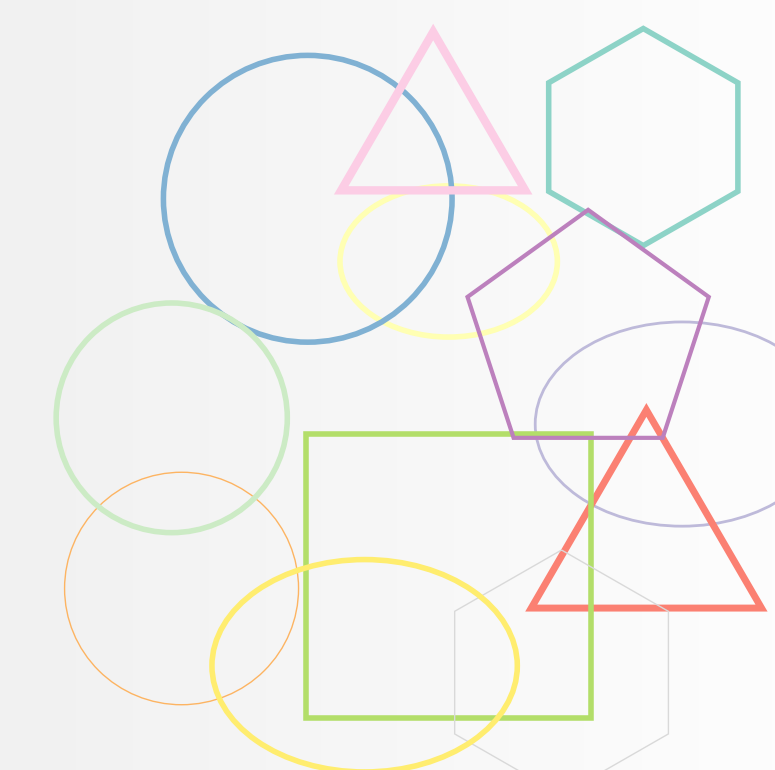[{"shape": "hexagon", "thickness": 2, "radius": 0.7, "center": [0.83, 0.822]}, {"shape": "oval", "thickness": 2, "radius": 0.7, "center": [0.579, 0.66]}, {"shape": "oval", "thickness": 1, "radius": 0.95, "center": [0.88, 0.449]}, {"shape": "triangle", "thickness": 2.5, "radius": 0.86, "center": [0.834, 0.296]}, {"shape": "circle", "thickness": 2, "radius": 0.93, "center": [0.397, 0.742]}, {"shape": "circle", "thickness": 0.5, "radius": 0.75, "center": [0.234, 0.236]}, {"shape": "square", "thickness": 2, "radius": 0.92, "center": [0.579, 0.252]}, {"shape": "triangle", "thickness": 3, "radius": 0.69, "center": [0.559, 0.821]}, {"shape": "hexagon", "thickness": 0.5, "radius": 0.8, "center": [0.725, 0.126]}, {"shape": "pentagon", "thickness": 1.5, "radius": 0.82, "center": [0.759, 0.564]}, {"shape": "circle", "thickness": 2, "radius": 0.75, "center": [0.222, 0.457]}, {"shape": "oval", "thickness": 2, "radius": 0.99, "center": [0.47, 0.135]}]